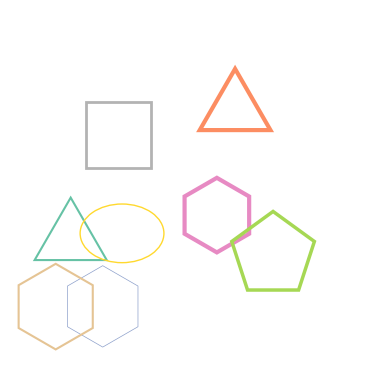[{"shape": "triangle", "thickness": 1.5, "radius": 0.54, "center": [0.184, 0.379]}, {"shape": "triangle", "thickness": 3, "radius": 0.53, "center": [0.611, 0.715]}, {"shape": "hexagon", "thickness": 0.5, "radius": 0.53, "center": [0.267, 0.204]}, {"shape": "hexagon", "thickness": 3, "radius": 0.48, "center": [0.563, 0.441]}, {"shape": "pentagon", "thickness": 2.5, "radius": 0.56, "center": [0.709, 0.338]}, {"shape": "oval", "thickness": 1, "radius": 0.54, "center": [0.317, 0.394]}, {"shape": "hexagon", "thickness": 1.5, "radius": 0.56, "center": [0.145, 0.204]}, {"shape": "square", "thickness": 2, "radius": 0.42, "center": [0.308, 0.649]}]